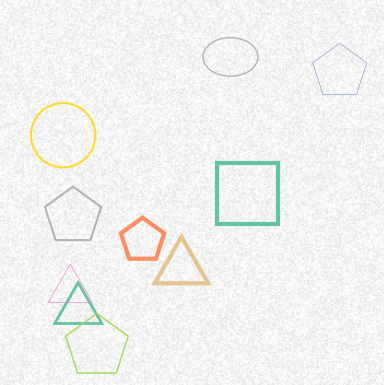[{"shape": "triangle", "thickness": 2, "radius": 0.35, "center": [0.203, 0.195]}, {"shape": "square", "thickness": 3, "radius": 0.4, "center": [0.643, 0.497]}, {"shape": "pentagon", "thickness": 3, "radius": 0.3, "center": [0.37, 0.376]}, {"shape": "pentagon", "thickness": 0.5, "radius": 0.37, "center": [0.882, 0.814]}, {"shape": "triangle", "thickness": 0.5, "radius": 0.33, "center": [0.183, 0.247]}, {"shape": "pentagon", "thickness": 1, "radius": 0.43, "center": [0.252, 0.1]}, {"shape": "circle", "thickness": 1.5, "radius": 0.42, "center": [0.164, 0.649]}, {"shape": "triangle", "thickness": 3, "radius": 0.4, "center": [0.471, 0.304]}, {"shape": "pentagon", "thickness": 1.5, "radius": 0.38, "center": [0.19, 0.438]}, {"shape": "oval", "thickness": 1, "radius": 0.36, "center": [0.599, 0.852]}]